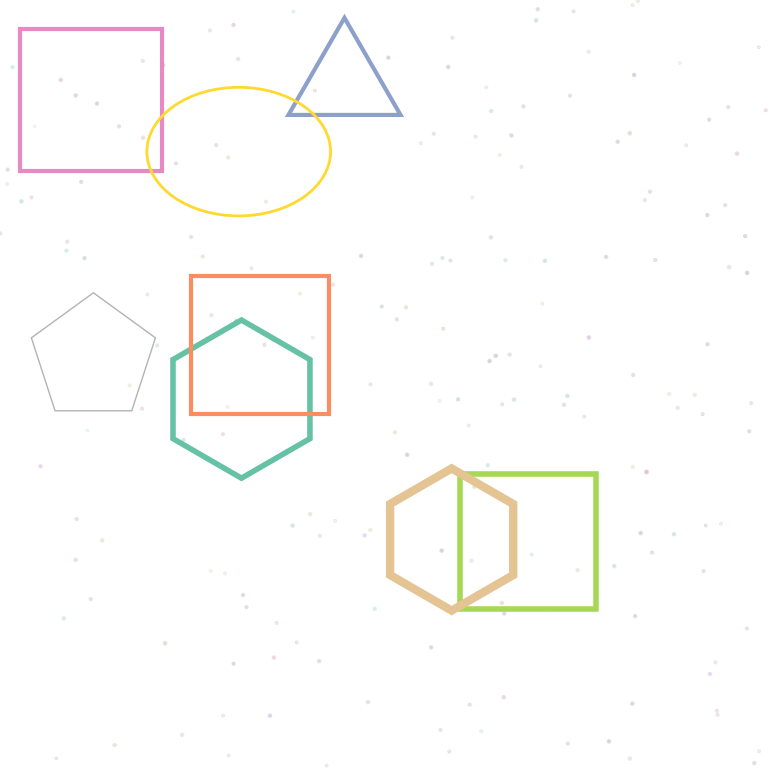[{"shape": "hexagon", "thickness": 2, "radius": 0.51, "center": [0.314, 0.482]}, {"shape": "square", "thickness": 1.5, "radius": 0.45, "center": [0.337, 0.552]}, {"shape": "triangle", "thickness": 1.5, "radius": 0.42, "center": [0.447, 0.893]}, {"shape": "square", "thickness": 1.5, "radius": 0.46, "center": [0.118, 0.87]}, {"shape": "square", "thickness": 2, "radius": 0.44, "center": [0.686, 0.296]}, {"shape": "oval", "thickness": 1, "radius": 0.6, "center": [0.31, 0.803]}, {"shape": "hexagon", "thickness": 3, "radius": 0.46, "center": [0.587, 0.299]}, {"shape": "pentagon", "thickness": 0.5, "radius": 0.42, "center": [0.121, 0.535]}]